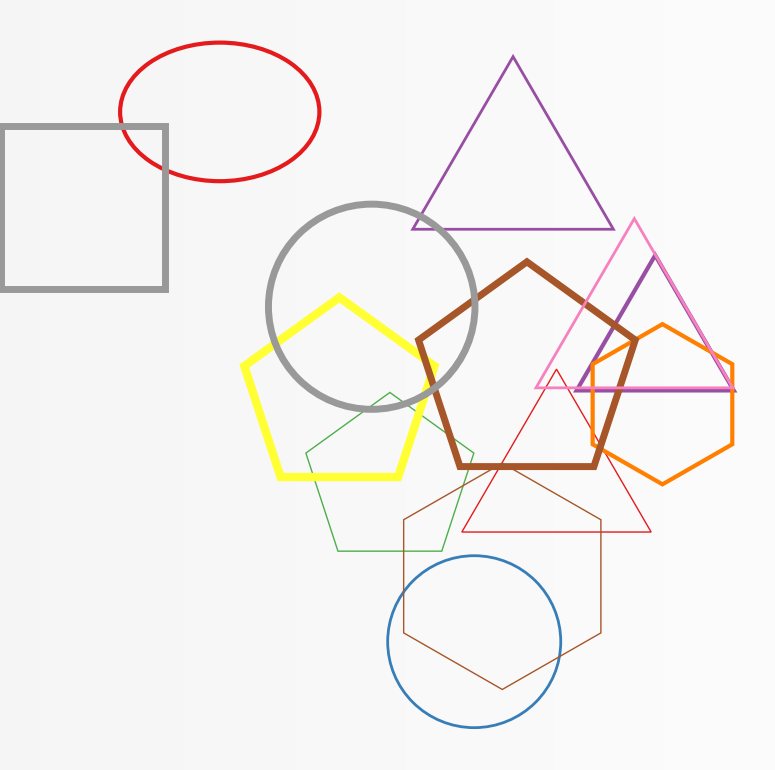[{"shape": "triangle", "thickness": 0.5, "radius": 0.71, "center": [0.718, 0.38]}, {"shape": "oval", "thickness": 1.5, "radius": 0.64, "center": [0.284, 0.855]}, {"shape": "circle", "thickness": 1, "radius": 0.56, "center": [0.612, 0.167]}, {"shape": "pentagon", "thickness": 0.5, "radius": 0.57, "center": [0.503, 0.376]}, {"shape": "triangle", "thickness": 1, "radius": 0.75, "center": [0.662, 0.777]}, {"shape": "triangle", "thickness": 1.5, "radius": 0.59, "center": [0.845, 0.551]}, {"shape": "hexagon", "thickness": 1.5, "radius": 0.52, "center": [0.855, 0.475]}, {"shape": "pentagon", "thickness": 3, "radius": 0.64, "center": [0.438, 0.485]}, {"shape": "hexagon", "thickness": 0.5, "radius": 0.73, "center": [0.648, 0.252]}, {"shape": "pentagon", "thickness": 2.5, "radius": 0.74, "center": [0.68, 0.513]}, {"shape": "triangle", "thickness": 1, "radius": 0.73, "center": [0.818, 0.57]}, {"shape": "square", "thickness": 2.5, "radius": 0.53, "center": [0.107, 0.73]}, {"shape": "circle", "thickness": 2.5, "radius": 0.67, "center": [0.48, 0.602]}]